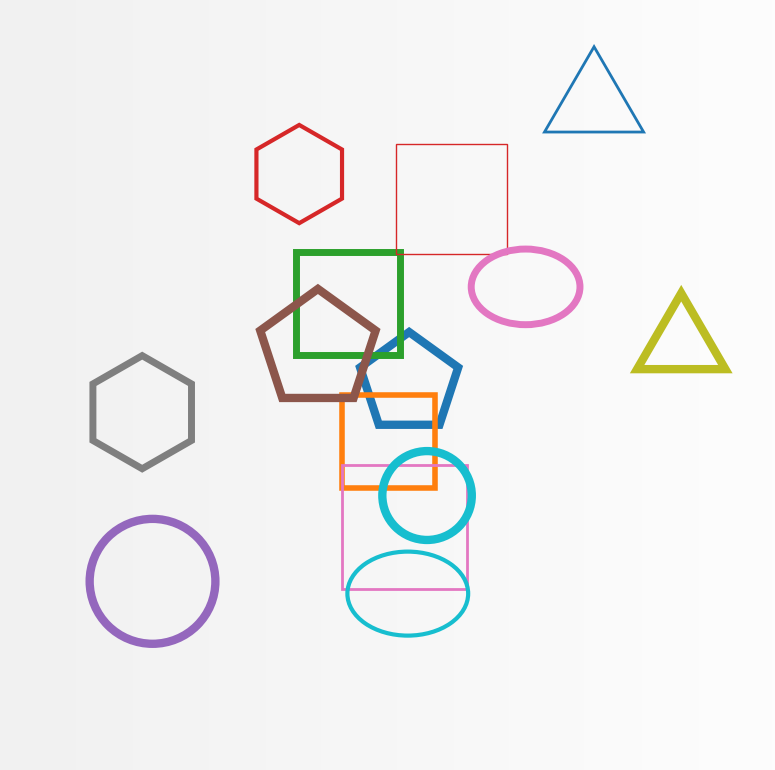[{"shape": "pentagon", "thickness": 3, "radius": 0.33, "center": [0.528, 0.502]}, {"shape": "triangle", "thickness": 1, "radius": 0.37, "center": [0.767, 0.865]}, {"shape": "square", "thickness": 2, "radius": 0.3, "center": [0.501, 0.426]}, {"shape": "square", "thickness": 2.5, "radius": 0.33, "center": [0.449, 0.606]}, {"shape": "hexagon", "thickness": 1.5, "radius": 0.32, "center": [0.386, 0.774]}, {"shape": "square", "thickness": 0.5, "radius": 0.36, "center": [0.582, 0.741]}, {"shape": "circle", "thickness": 3, "radius": 0.41, "center": [0.197, 0.245]}, {"shape": "pentagon", "thickness": 3, "radius": 0.39, "center": [0.41, 0.546]}, {"shape": "square", "thickness": 1, "radius": 0.4, "center": [0.521, 0.315]}, {"shape": "oval", "thickness": 2.5, "radius": 0.35, "center": [0.678, 0.627]}, {"shape": "hexagon", "thickness": 2.5, "radius": 0.37, "center": [0.183, 0.465]}, {"shape": "triangle", "thickness": 3, "radius": 0.33, "center": [0.879, 0.553]}, {"shape": "circle", "thickness": 3, "radius": 0.29, "center": [0.551, 0.356]}, {"shape": "oval", "thickness": 1.5, "radius": 0.39, "center": [0.526, 0.229]}]